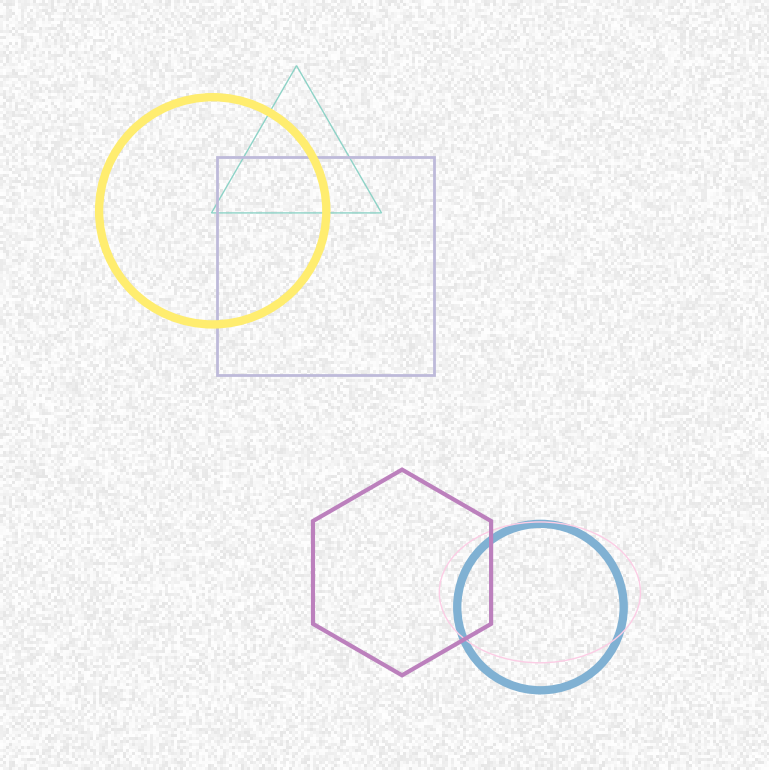[{"shape": "triangle", "thickness": 0.5, "radius": 0.64, "center": [0.385, 0.787]}, {"shape": "square", "thickness": 1, "radius": 0.71, "center": [0.423, 0.654]}, {"shape": "circle", "thickness": 3, "radius": 0.54, "center": [0.702, 0.212]}, {"shape": "oval", "thickness": 0.5, "radius": 0.65, "center": [0.701, 0.231]}, {"shape": "hexagon", "thickness": 1.5, "radius": 0.67, "center": [0.522, 0.257]}, {"shape": "circle", "thickness": 3, "radius": 0.74, "center": [0.276, 0.726]}]